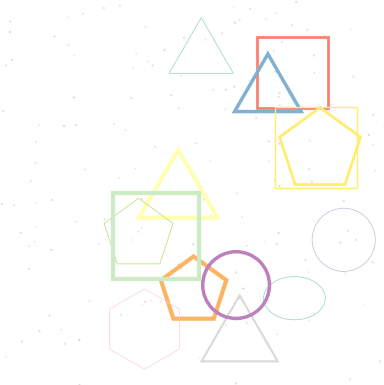[{"shape": "triangle", "thickness": 0.5, "radius": 0.48, "center": [0.523, 0.858]}, {"shape": "oval", "thickness": 0.5, "radius": 0.4, "center": [0.765, 0.225]}, {"shape": "triangle", "thickness": 3, "radius": 0.59, "center": [0.463, 0.493]}, {"shape": "circle", "thickness": 0.5, "radius": 0.41, "center": [0.893, 0.377]}, {"shape": "square", "thickness": 2, "radius": 0.46, "center": [0.761, 0.812]}, {"shape": "triangle", "thickness": 2.5, "radius": 0.5, "center": [0.696, 0.76]}, {"shape": "pentagon", "thickness": 3, "radius": 0.45, "center": [0.503, 0.245]}, {"shape": "pentagon", "thickness": 0.5, "radius": 0.47, "center": [0.36, 0.391]}, {"shape": "hexagon", "thickness": 0.5, "radius": 0.52, "center": [0.375, 0.145]}, {"shape": "triangle", "thickness": 1.5, "radius": 0.57, "center": [0.622, 0.119]}, {"shape": "circle", "thickness": 2.5, "radius": 0.43, "center": [0.613, 0.26]}, {"shape": "square", "thickness": 3, "radius": 0.56, "center": [0.405, 0.386]}, {"shape": "pentagon", "thickness": 2, "radius": 0.55, "center": [0.831, 0.61]}, {"shape": "square", "thickness": 1, "radius": 0.53, "center": [0.821, 0.616]}]